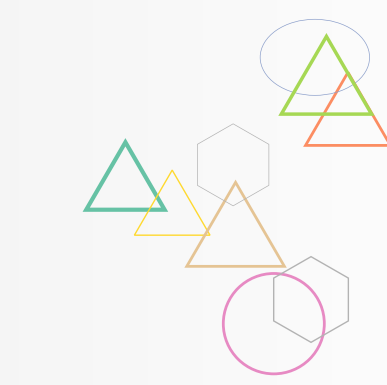[{"shape": "triangle", "thickness": 3, "radius": 0.58, "center": [0.324, 0.514]}, {"shape": "triangle", "thickness": 2, "radius": 0.63, "center": [0.898, 0.686]}, {"shape": "oval", "thickness": 0.5, "radius": 0.71, "center": [0.813, 0.851]}, {"shape": "circle", "thickness": 2, "radius": 0.65, "center": [0.707, 0.159]}, {"shape": "triangle", "thickness": 2.5, "radius": 0.67, "center": [0.842, 0.771]}, {"shape": "triangle", "thickness": 1, "radius": 0.56, "center": [0.444, 0.445]}, {"shape": "triangle", "thickness": 2, "radius": 0.73, "center": [0.608, 0.381]}, {"shape": "hexagon", "thickness": 0.5, "radius": 0.53, "center": [0.602, 0.572]}, {"shape": "hexagon", "thickness": 1, "radius": 0.56, "center": [0.803, 0.222]}]